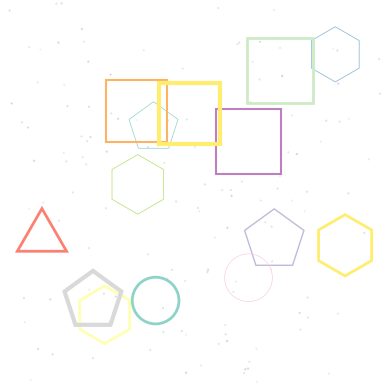[{"shape": "circle", "thickness": 2, "radius": 0.3, "center": [0.404, 0.219]}, {"shape": "pentagon", "thickness": 0.5, "radius": 0.33, "center": [0.399, 0.669]}, {"shape": "hexagon", "thickness": 2, "radius": 0.37, "center": [0.272, 0.182]}, {"shape": "pentagon", "thickness": 1, "radius": 0.41, "center": [0.712, 0.376]}, {"shape": "triangle", "thickness": 2, "radius": 0.37, "center": [0.109, 0.384]}, {"shape": "hexagon", "thickness": 0.5, "radius": 0.36, "center": [0.871, 0.859]}, {"shape": "square", "thickness": 1.5, "radius": 0.4, "center": [0.355, 0.711]}, {"shape": "hexagon", "thickness": 0.5, "radius": 0.39, "center": [0.358, 0.521]}, {"shape": "circle", "thickness": 0.5, "radius": 0.31, "center": [0.645, 0.279]}, {"shape": "pentagon", "thickness": 3, "radius": 0.39, "center": [0.241, 0.219]}, {"shape": "square", "thickness": 1.5, "radius": 0.42, "center": [0.645, 0.632]}, {"shape": "square", "thickness": 2, "radius": 0.43, "center": [0.727, 0.817]}, {"shape": "hexagon", "thickness": 2, "radius": 0.4, "center": [0.896, 0.363]}, {"shape": "square", "thickness": 3, "radius": 0.39, "center": [0.492, 0.705]}]